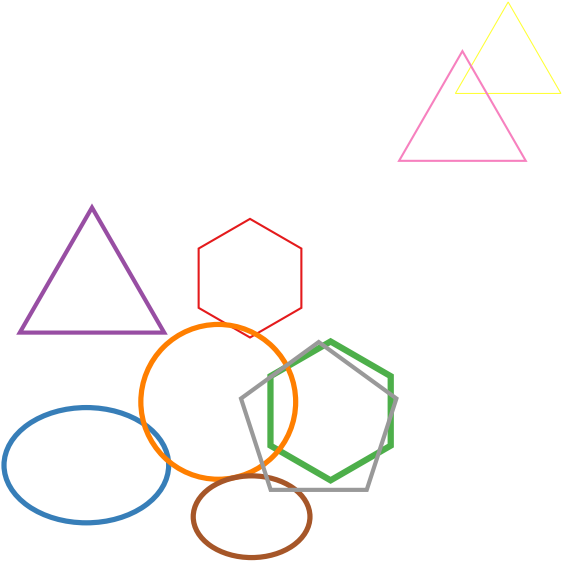[{"shape": "hexagon", "thickness": 1, "radius": 0.51, "center": [0.433, 0.517]}, {"shape": "oval", "thickness": 2.5, "radius": 0.71, "center": [0.149, 0.194]}, {"shape": "hexagon", "thickness": 3, "radius": 0.6, "center": [0.572, 0.288]}, {"shape": "triangle", "thickness": 2, "radius": 0.72, "center": [0.159, 0.495]}, {"shape": "circle", "thickness": 2.5, "radius": 0.67, "center": [0.378, 0.303]}, {"shape": "triangle", "thickness": 0.5, "radius": 0.53, "center": [0.88, 0.89]}, {"shape": "oval", "thickness": 2.5, "radius": 0.51, "center": [0.436, 0.104]}, {"shape": "triangle", "thickness": 1, "radius": 0.63, "center": [0.801, 0.784]}, {"shape": "pentagon", "thickness": 2, "radius": 0.71, "center": [0.552, 0.265]}]